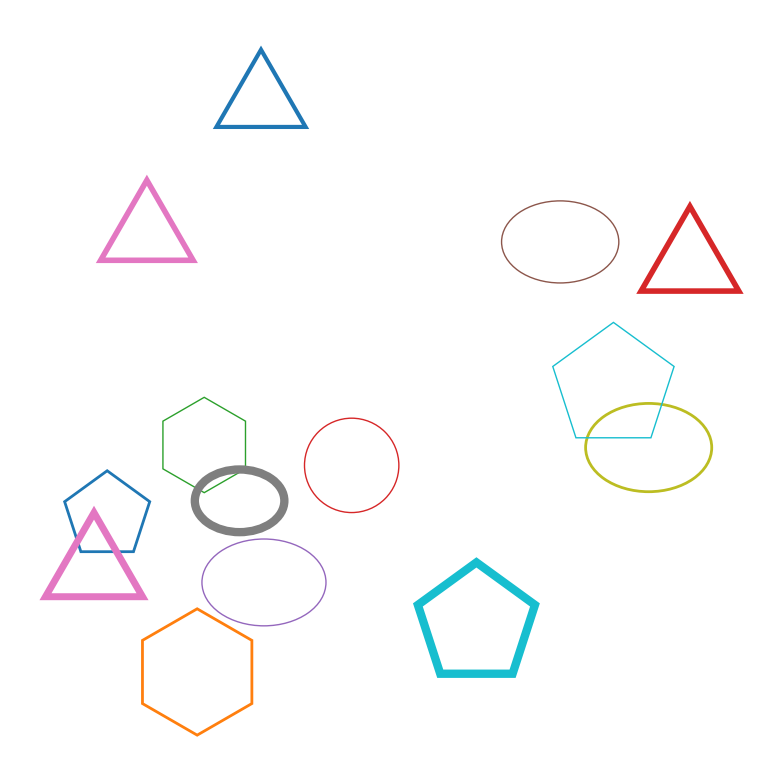[{"shape": "pentagon", "thickness": 1, "radius": 0.29, "center": [0.139, 0.331]}, {"shape": "triangle", "thickness": 1.5, "radius": 0.33, "center": [0.339, 0.869]}, {"shape": "hexagon", "thickness": 1, "radius": 0.41, "center": [0.256, 0.127]}, {"shape": "hexagon", "thickness": 0.5, "radius": 0.31, "center": [0.265, 0.422]}, {"shape": "triangle", "thickness": 2, "radius": 0.37, "center": [0.896, 0.659]}, {"shape": "circle", "thickness": 0.5, "radius": 0.31, "center": [0.457, 0.396]}, {"shape": "oval", "thickness": 0.5, "radius": 0.4, "center": [0.343, 0.244]}, {"shape": "oval", "thickness": 0.5, "radius": 0.38, "center": [0.728, 0.686]}, {"shape": "triangle", "thickness": 2, "radius": 0.35, "center": [0.191, 0.697]}, {"shape": "triangle", "thickness": 2.5, "radius": 0.36, "center": [0.122, 0.261]}, {"shape": "oval", "thickness": 3, "radius": 0.29, "center": [0.311, 0.35]}, {"shape": "oval", "thickness": 1, "radius": 0.41, "center": [0.842, 0.419]}, {"shape": "pentagon", "thickness": 3, "radius": 0.4, "center": [0.619, 0.19]}, {"shape": "pentagon", "thickness": 0.5, "radius": 0.41, "center": [0.797, 0.498]}]